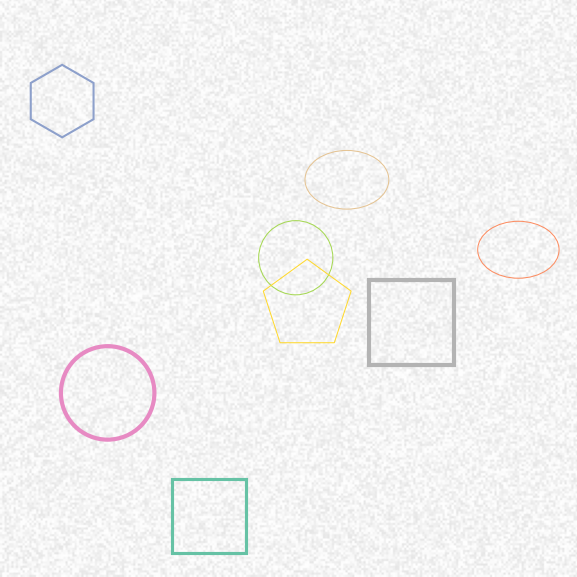[{"shape": "square", "thickness": 1.5, "radius": 0.32, "center": [0.362, 0.106]}, {"shape": "oval", "thickness": 0.5, "radius": 0.35, "center": [0.898, 0.567]}, {"shape": "hexagon", "thickness": 1, "radius": 0.31, "center": [0.108, 0.824]}, {"shape": "circle", "thickness": 2, "radius": 0.4, "center": [0.186, 0.319]}, {"shape": "circle", "thickness": 0.5, "radius": 0.32, "center": [0.512, 0.553]}, {"shape": "pentagon", "thickness": 0.5, "radius": 0.4, "center": [0.532, 0.47]}, {"shape": "oval", "thickness": 0.5, "radius": 0.36, "center": [0.601, 0.688]}, {"shape": "square", "thickness": 2, "radius": 0.37, "center": [0.713, 0.44]}]